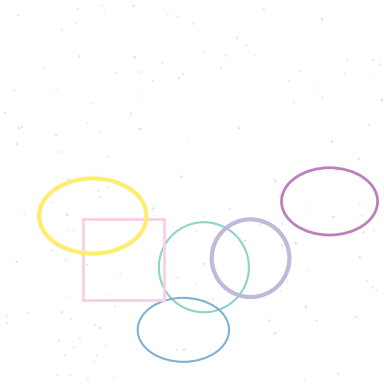[{"shape": "circle", "thickness": 1.5, "radius": 0.58, "center": [0.53, 0.306]}, {"shape": "circle", "thickness": 3, "radius": 0.5, "center": [0.651, 0.329]}, {"shape": "oval", "thickness": 1.5, "radius": 0.59, "center": [0.476, 0.143]}, {"shape": "square", "thickness": 2, "radius": 0.53, "center": [0.321, 0.326]}, {"shape": "oval", "thickness": 2, "radius": 0.62, "center": [0.856, 0.477]}, {"shape": "oval", "thickness": 3, "radius": 0.7, "center": [0.241, 0.439]}]